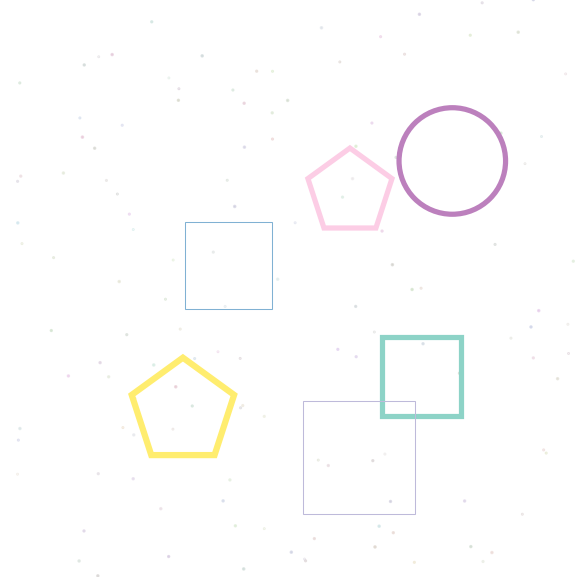[{"shape": "square", "thickness": 2.5, "radius": 0.34, "center": [0.729, 0.346]}, {"shape": "square", "thickness": 0.5, "radius": 0.49, "center": [0.622, 0.207]}, {"shape": "square", "thickness": 0.5, "radius": 0.37, "center": [0.396, 0.539]}, {"shape": "pentagon", "thickness": 2.5, "radius": 0.38, "center": [0.606, 0.666]}, {"shape": "circle", "thickness": 2.5, "radius": 0.46, "center": [0.783, 0.72]}, {"shape": "pentagon", "thickness": 3, "radius": 0.47, "center": [0.317, 0.287]}]